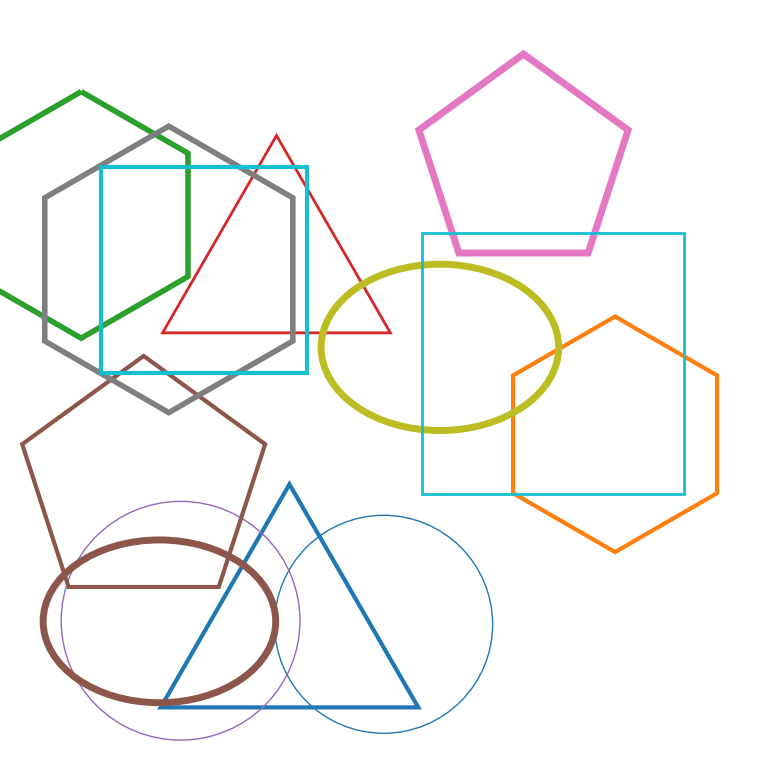[{"shape": "circle", "thickness": 0.5, "radius": 0.71, "center": [0.498, 0.189]}, {"shape": "triangle", "thickness": 1.5, "radius": 0.97, "center": [0.376, 0.178]}, {"shape": "hexagon", "thickness": 1.5, "radius": 0.76, "center": [0.799, 0.436]}, {"shape": "hexagon", "thickness": 2, "radius": 0.8, "center": [0.105, 0.721]}, {"shape": "triangle", "thickness": 1, "radius": 0.85, "center": [0.359, 0.653]}, {"shape": "circle", "thickness": 0.5, "radius": 0.78, "center": [0.235, 0.194]}, {"shape": "oval", "thickness": 2.5, "radius": 0.75, "center": [0.207, 0.193]}, {"shape": "pentagon", "thickness": 1.5, "radius": 0.83, "center": [0.187, 0.372]}, {"shape": "pentagon", "thickness": 2.5, "radius": 0.71, "center": [0.68, 0.787]}, {"shape": "hexagon", "thickness": 2, "radius": 0.93, "center": [0.219, 0.65]}, {"shape": "oval", "thickness": 2.5, "radius": 0.77, "center": [0.571, 0.549]}, {"shape": "square", "thickness": 1, "radius": 0.85, "center": [0.718, 0.528]}, {"shape": "square", "thickness": 1.5, "radius": 0.67, "center": [0.265, 0.65]}]